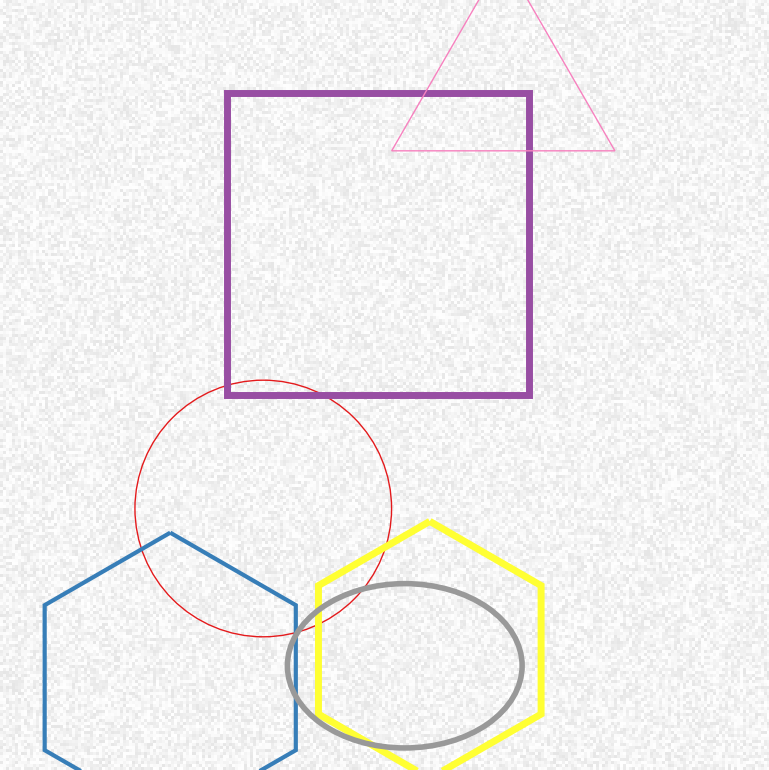[{"shape": "circle", "thickness": 0.5, "radius": 0.83, "center": [0.342, 0.34]}, {"shape": "hexagon", "thickness": 1.5, "radius": 0.94, "center": [0.221, 0.12]}, {"shape": "square", "thickness": 2.5, "radius": 0.98, "center": [0.491, 0.683]}, {"shape": "hexagon", "thickness": 2.5, "radius": 0.83, "center": [0.558, 0.156]}, {"shape": "triangle", "thickness": 0.5, "radius": 0.84, "center": [0.654, 0.888]}, {"shape": "oval", "thickness": 2, "radius": 0.76, "center": [0.526, 0.135]}]